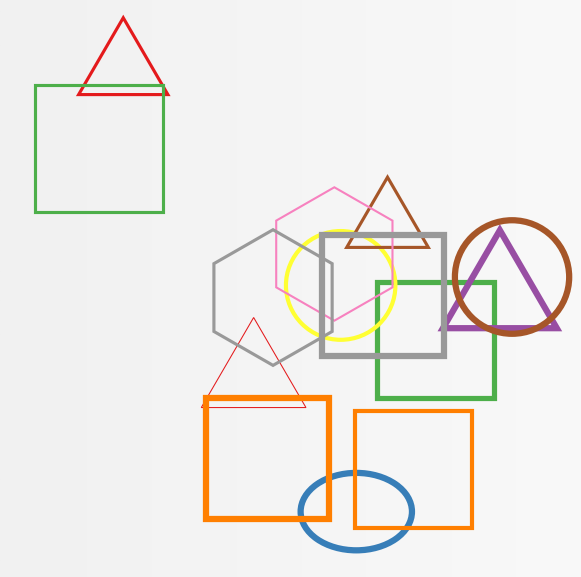[{"shape": "triangle", "thickness": 1.5, "radius": 0.44, "center": [0.212, 0.88]}, {"shape": "triangle", "thickness": 0.5, "radius": 0.52, "center": [0.436, 0.345]}, {"shape": "oval", "thickness": 3, "radius": 0.48, "center": [0.613, 0.113]}, {"shape": "square", "thickness": 1.5, "radius": 0.55, "center": [0.17, 0.742]}, {"shape": "square", "thickness": 2.5, "radius": 0.5, "center": [0.749, 0.41]}, {"shape": "triangle", "thickness": 3, "radius": 0.57, "center": [0.86, 0.487]}, {"shape": "square", "thickness": 2, "radius": 0.5, "center": [0.712, 0.186]}, {"shape": "square", "thickness": 3, "radius": 0.52, "center": [0.46, 0.205]}, {"shape": "circle", "thickness": 2, "radius": 0.47, "center": [0.586, 0.505]}, {"shape": "triangle", "thickness": 1.5, "radius": 0.41, "center": [0.667, 0.611]}, {"shape": "circle", "thickness": 3, "radius": 0.49, "center": [0.881, 0.519]}, {"shape": "hexagon", "thickness": 1, "radius": 0.58, "center": [0.575, 0.559]}, {"shape": "square", "thickness": 3, "radius": 0.52, "center": [0.659, 0.487]}, {"shape": "hexagon", "thickness": 1.5, "radius": 0.59, "center": [0.47, 0.484]}]